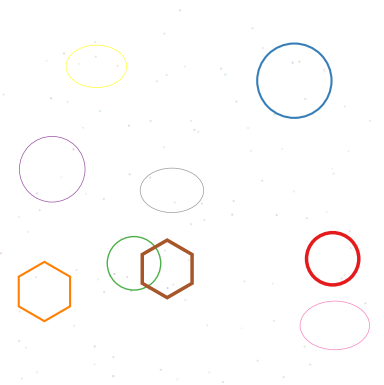[{"shape": "circle", "thickness": 2.5, "radius": 0.34, "center": [0.864, 0.328]}, {"shape": "circle", "thickness": 1.5, "radius": 0.48, "center": [0.765, 0.79]}, {"shape": "circle", "thickness": 1, "radius": 0.35, "center": [0.348, 0.316]}, {"shape": "circle", "thickness": 0.5, "radius": 0.43, "center": [0.136, 0.56]}, {"shape": "hexagon", "thickness": 1.5, "radius": 0.39, "center": [0.115, 0.243]}, {"shape": "oval", "thickness": 0.5, "radius": 0.39, "center": [0.25, 0.828]}, {"shape": "hexagon", "thickness": 2.5, "radius": 0.37, "center": [0.434, 0.302]}, {"shape": "oval", "thickness": 0.5, "radius": 0.45, "center": [0.87, 0.155]}, {"shape": "oval", "thickness": 0.5, "radius": 0.41, "center": [0.447, 0.506]}]